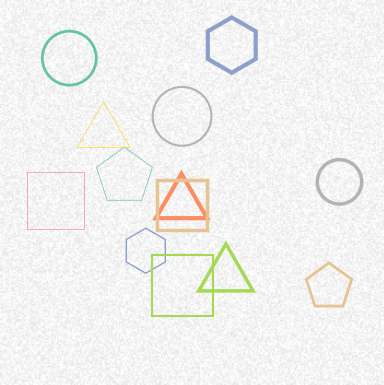[{"shape": "pentagon", "thickness": 0.5, "radius": 0.38, "center": [0.323, 0.542]}, {"shape": "circle", "thickness": 2, "radius": 0.35, "center": [0.18, 0.849]}, {"shape": "triangle", "thickness": 3, "radius": 0.38, "center": [0.471, 0.472]}, {"shape": "hexagon", "thickness": 3, "radius": 0.36, "center": [0.602, 0.883]}, {"shape": "hexagon", "thickness": 1, "radius": 0.29, "center": [0.379, 0.349]}, {"shape": "square", "thickness": 0.5, "radius": 0.37, "center": [0.144, 0.479]}, {"shape": "triangle", "thickness": 2.5, "radius": 0.41, "center": [0.587, 0.285]}, {"shape": "square", "thickness": 1.5, "radius": 0.4, "center": [0.474, 0.26]}, {"shape": "triangle", "thickness": 0.5, "radius": 0.4, "center": [0.269, 0.656]}, {"shape": "square", "thickness": 2.5, "radius": 0.33, "center": [0.472, 0.466]}, {"shape": "pentagon", "thickness": 2, "radius": 0.31, "center": [0.854, 0.255]}, {"shape": "circle", "thickness": 1.5, "radius": 0.38, "center": [0.473, 0.698]}, {"shape": "circle", "thickness": 2.5, "radius": 0.29, "center": [0.882, 0.528]}]